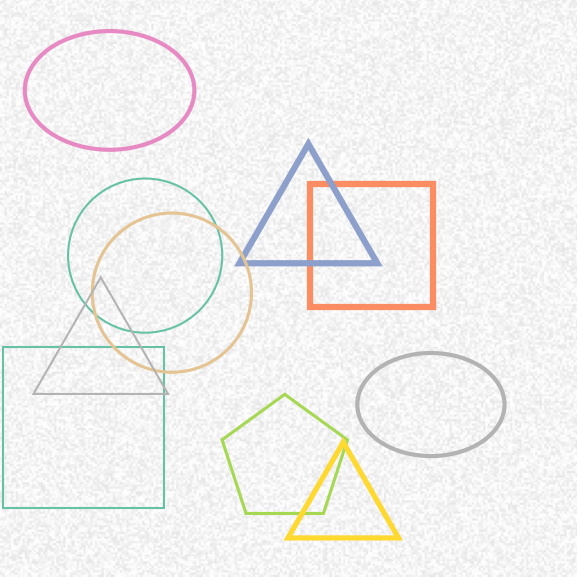[{"shape": "square", "thickness": 1, "radius": 0.7, "center": [0.144, 0.259]}, {"shape": "circle", "thickness": 1, "radius": 0.67, "center": [0.251, 0.557]}, {"shape": "square", "thickness": 3, "radius": 0.53, "center": [0.643, 0.575]}, {"shape": "triangle", "thickness": 3, "radius": 0.69, "center": [0.534, 0.612]}, {"shape": "oval", "thickness": 2, "radius": 0.73, "center": [0.19, 0.843]}, {"shape": "pentagon", "thickness": 1.5, "radius": 0.57, "center": [0.493, 0.202]}, {"shape": "triangle", "thickness": 2.5, "radius": 0.55, "center": [0.594, 0.123]}, {"shape": "circle", "thickness": 1.5, "radius": 0.69, "center": [0.298, 0.492]}, {"shape": "triangle", "thickness": 1, "radius": 0.67, "center": [0.174, 0.384]}, {"shape": "oval", "thickness": 2, "radius": 0.64, "center": [0.746, 0.299]}]